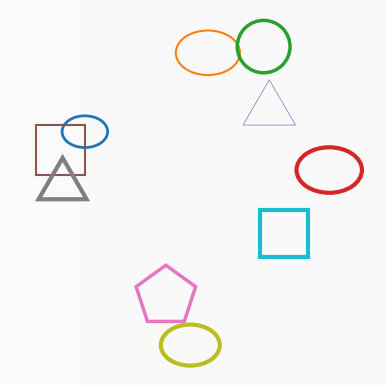[{"shape": "oval", "thickness": 2, "radius": 0.29, "center": [0.219, 0.658]}, {"shape": "oval", "thickness": 1.5, "radius": 0.41, "center": [0.536, 0.863]}, {"shape": "circle", "thickness": 2.5, "radius": 0.34, "center": [0.68, 0.879]}, {"shape": "oval", "thickness": 3, "radius": 0.42, "center": [0.85, 0.558]}, {"shape": "triangle", "thickness": 0.5, "radius": 0.39, "center": [0.695, 0.714]}, {"shape": "square", "thickness": 1.5, "radius": 0.32, "center": [0.156, 0.611]}, {"shape": "pentagon", "thickness": 2.5, "radius": 0.4, "center": [0.428, 0.23]}, {"shape": "triangle", "thickness": 3, "radius": 0.36, "center": [0.162, 0.518]}, {"shape": "oval", "thickness": 3, "radius": 0.38, "center": [0.491, 0.104]}, {"shape": "square", "thickness": 3, "radius": 0.31, "center": [0.733, 0.394]}]